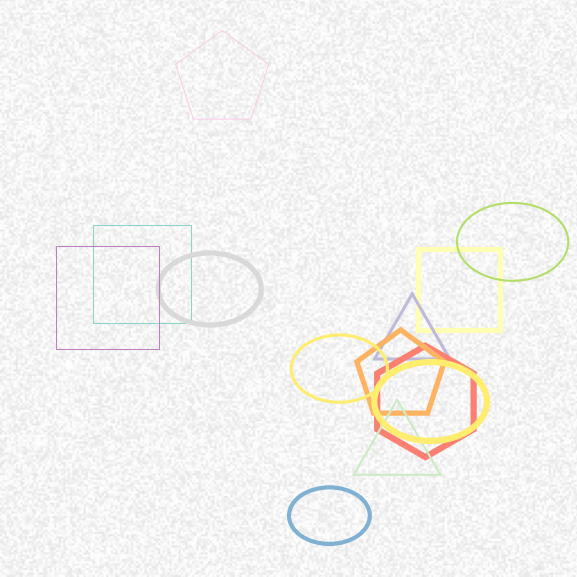[{"shape": "square", "thickness": 0.5, "radius": 0.42, "center": [0.245, 0.525]}, {"shape": "square", "thickness": 2.5, "radius": 0.35, "center": [0.794, 0.498]}, {"shape": "triangle", "thickness": 1.5, "radius": 0.38, "center": [0.714, 0.415]}, {"shape": "hexagon", "thickness": 3, "radius": 0.48, "center": [0.737, 0.304]}, {"shape": "oval", "thickness": 2, "radius": 0.35, "center": [0.57, 0.106]}, {"shape": "pentagon", "thickness": 2.5, "radius": 0.4, "center": [0.694, 0.348]}, {"shape": "oval", "thickness": 1, "radius": 0.48, "center": [0.888, 0.58]}, {"shape": "pentagon", "thickness": 0.5, "radius": 0.42, "center": [0.385, 0.862]}, {"shape": "oval", "thickness": 2.5, "radius": 0.45, "center": [0.363, 0.499]}, {"shape": "square", "thickness": 0.5, "radius": 0.44, "center": [0.186, 0.484]}, {"shape": "triangle", "thickness": 1, "radius": 0.43, "center": [0.688, 0.22]}, {"shape": "oval", "thickness": 3, "radius": 0.49, "center": [0.746, 0.304]}, {"shape": "oval", "thickness": 1.5, "radius": 0.42, "center": [0.588, 0.361]}]